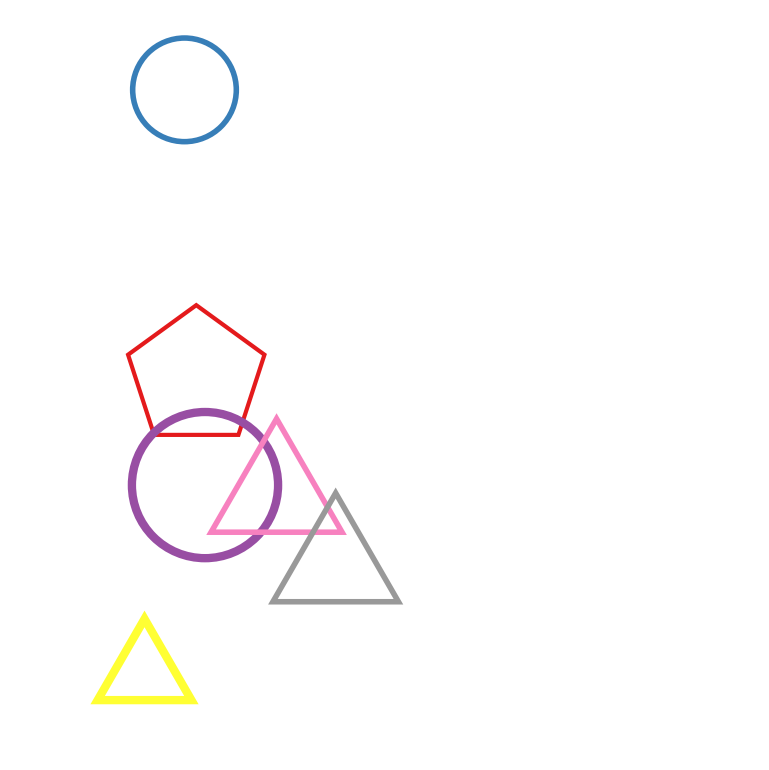[{"shape": "pentagon", "thickness": 1.5, "radius": 0.47, "center": [0.255, 0.511]}, {"shape": "circle", "thickness": 2, "radius": 0.34, "center": [0.24, 0.883]}, {"shape": "circle", "thickness": 3, "radius": 0.47, "center": [0.266, 0.37]}, {"shape": "triangle", "thickness": 3, "radius": 0.35, "center": [0.188, 0.126]}, {"shape": "triangle", "thickness": 2, "radius": 0.49, "center": [0.359, 0.358]}, {"shape": "triangle", "thickness": 2, "radius": 0.47, "center": [0.436, 0.266]}]